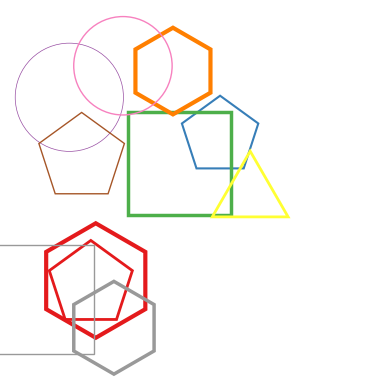[{"shape": "hexagon", "thickness": 3, "radius": 0.74, "center": [0.249, 0.271]}, {"shape": "pentagon", "thickness": 2, "radius": 0.57, "center": [0.236, 0.262]}, {"shape": "pentagon", "thickness": 1.5, "radius": 0.52, "center": [0.572, 0.647]}, {"shape": "square", "thickness": 2.5, "radius": 0.67, "center": [0.465, 0.576]}, {"shape": "circle", "thickness": 0.5, "radius": 0.7, "center": [0.18, 0.747]}, {"shape": "hexagon", "thickness": 3, "radius": 0.56, "center": [0.449, 0.815]}, {"shape": "triangle", "thickness": 2, "radius": 0.57, "center": [0.65, 0.494]}, {"shape": "pentagon", "thickness": 1, "radius": 0.58, "center": [0.212, 0.591]}, {"shape": "circle", "thickness": 1, "radius": 0.64, "center": [0.319, 0.829]}, {"shape": "hexagon", "thickness": 2.5, "radius": 0.6, "center": [0.296, 0.149]}, {"shape": "square", "thickness": 1, "radius": 0.71, "center": [0.102, 0.223]}]